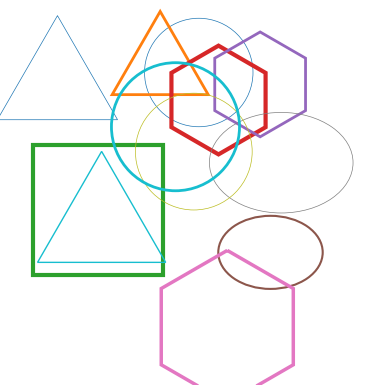[{"shape": "triangle", "thickness": 0.5, "radius": 0.9, "center": [0.149, 0.779]}, {"shape": "circle", "thickness": 0.5, "radius": 0.7, "center": [0.516, 0.812]}, {"shape": "triangle", "thickness": 2, "radius": 0.72, "center": [0.416, 0.826]}, {"shape": "square", "thickness": 3, "radius": 0.84, "center": [0.256, 0.454]}, {"shape": "hexagon", "thickness": 3, "radius": 0.71, "center": [0.568, 0.74]}, {"shape": "hexagon", "thickness": 2, "radius": 0.68, "center": [0.676, 0.781]}, {"shape": "oval", "thickness": 1.5, "radius": 0.68, "center": [0.703, 0.344]}, {"shape": "hexagon", "thickness": 2.5, "radius": 0.99, "center": [0.59, 0.152]}, {"shape": "oval", "thickness": 0.5, "radius": 0.93, "center": [0.73, 0.577]}, {"shape": "circle", "thickness": 0.5, "radius": 0.76, "center": [0.503, 0.606]}, {"shape": "triangle", "thickness": 1, "radius": 0.96, "center": [0.264, 0.415]}, {"shape": "circle", "thickness": 2, "radius": 0.83, "center": [0.456, 0.671]}]